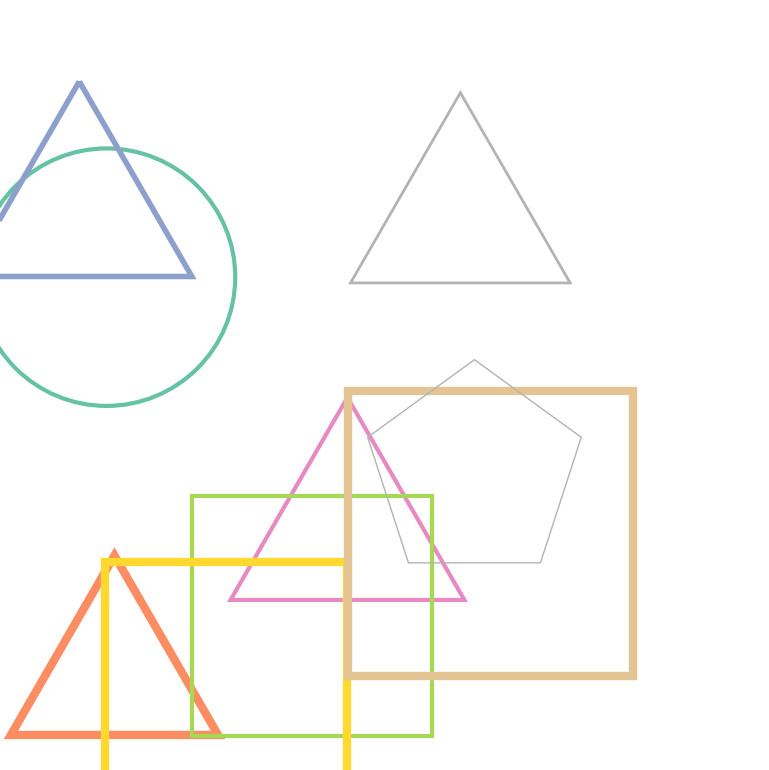[{"shape": "circle", "thickness": 1.5, "radius": 0.84, "center": [0.138, 0.64]}, {"shape": "triangle", "thickness": 3, "radius": 0.78, "center": [0.149, 0.123]}, {"shape": "triangle", "thickness": 2, "radius": 0.84, "center": [0.103, 0.725]}, {"shape": "triangle", "thickness": 1.5, "radius": 0.88, "center": [0.451, 0.309]}, {"shape": "square", "thickness": 1.5, "radius": 0.78, "center": [0.405, 0.2]}, {"shape": "square", "thickness": 3, "radius": 0.79, "center": [0.294, 0.113]}, {"shape": "square", "thickness": 3, "radius": 0.93, "center": [0.637, 0.307]}, {"shape": "triangle", "thickness": 1, "radius": 0.82, "center": [0.598, 0.715]}, {"shape": "pentagon", "thickness": 0.5, "radius": 0.73, "center": [0.616, 0.387]}]